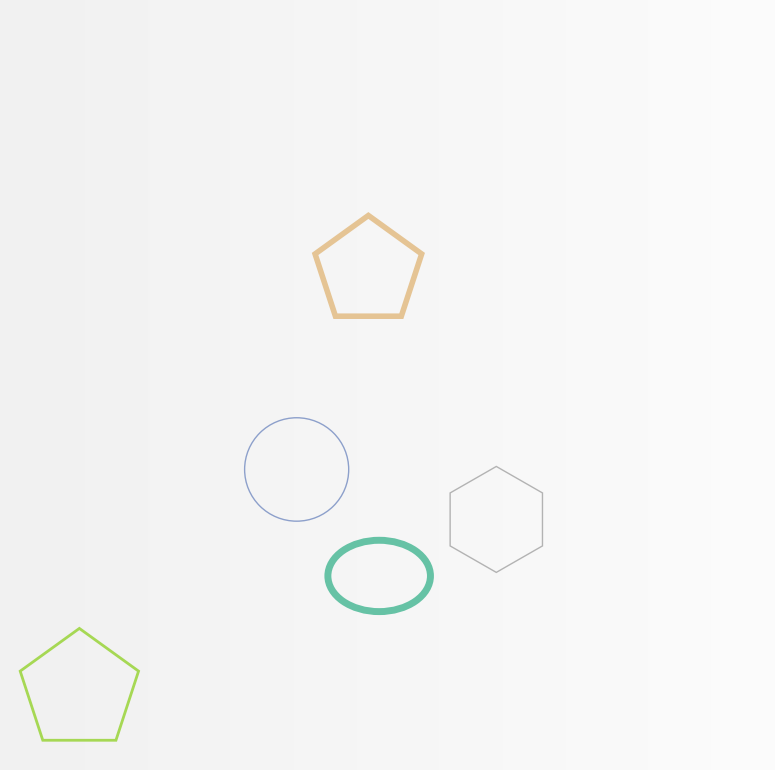[{"shape": "oval", "thickness": 2.5, "radius": 0.33, "center": [0.489, 0.252]}, {"shape": "circle", "thickness": 0.5, "radius": 0.34, "center": [0.383, 0.39]}, {"shape": "pentagon", "thickness": 1, "radius": 0.4, "center": [0.102, 0.104]}, {"shape": "pentagon", "thickness": 2, "radius": 0.36, "center": [0.475, 0.648]}, {"shape": "hexagon", "thickness": 0.5, "radius": 0.34, "center": [0.64, 0.325]}]